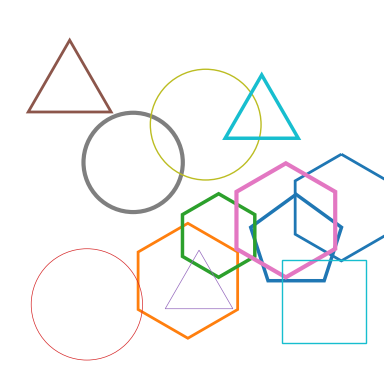[{"shape": "pentagon", "thickness": 2.5, "radius": 0.62, "center": [0.769, 0.371]}, {"shape": "hexagon", "thickness": 2, "radius": 0.69, "center": [0.887, 0.461]}, {"shape": "hexagon", "thickness": 2, "radius": 0.75, "center": [0.488, 0.271]}, {"shape": "hexagon", "thickness": 2.5, "radius": 0.54, "center": [0.568, 0.388]}, {"shape": "circle", "thickness": 0.5, "radius": 0.72, "center": [0.226, 0.209]}, {"shape": "triangle", "thickness": 0.5, "radius": 0.51, "center": [0.517, 0.249]}, {"shape": "triangle", "thickness": 2, "radius": 0.62, "center": [0.181, 0.771]}, {"shape": "hexagon", "thickness": 3, "radius": 0.74, "center": [0.742, 0.428]}, {"shape": "circle", "thickness": 3, "radius": 0.64, "center": [0.346, 0.578]}, {"shape": "circle", "thickness": 1, "radius": 0.72, "center": [0.534, 0.676]}, {"shape": "square", "thickness": 1, "radius": 0.54, "center": [0.841, 0.217]}, {"shape": "triangle", "thickness": 2.5, "radius": 0.55, "center": [0.68, 0.696]}]